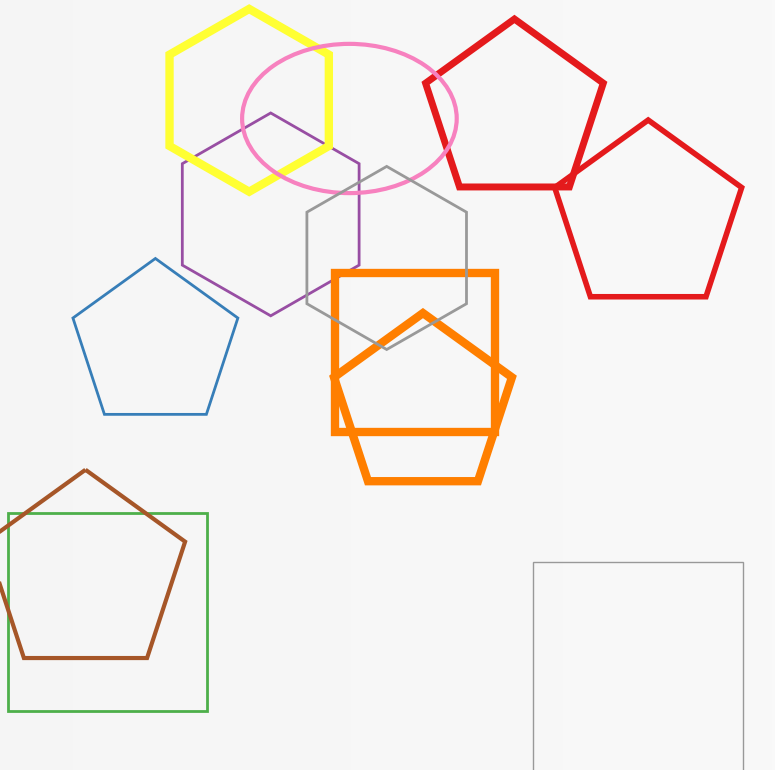[{"shape": "pentagon", "thickness": 2.5, "radius": 0.6, "center": [0.664, 0.855]}, {"shape": "pentagon", "thickness": 2, "radius": 0.63, "center": [0.836, 0.717]}, {"shape": "pentagon", "thickness": 1, "radius": 0.56, "center": [0.201, 0.552]}, {"shape": "square", "thickness": 1, "radius": 0.64, "center": [0.138, 0.205]}, {"shape": "hexagon", "thickness": 1, "radius": 0.66, "center": [0.349, 0.722]}, {"shape": "pentagon", "thickness": 3, "radius": 0.6, "center": [0.546, 0.473]}, {"shape": "square", "thickness": 3, "radius": 0.52, "center": [0.536, 0.542]}, {"shape": "hexagon", "thickness": 3, "radius": 0.59, "center": [0.322, 0.87]}, {"shape": "pentagon", "thickness": 1.5, "radius": 0.68, "center": [0.11, 0.255]}, {"shape": "oval", "thickness": 1.5, "radius": 0.69, "center": [0.451, 0.846]}, {"shape": "square", "thickness": 0.5, "radius": 0.68, "center": [0.823, 0.134]}, {"shape": "hexagon", "thickness": 1, "radius": 0.59, "center": [0.499, 0.665]}]